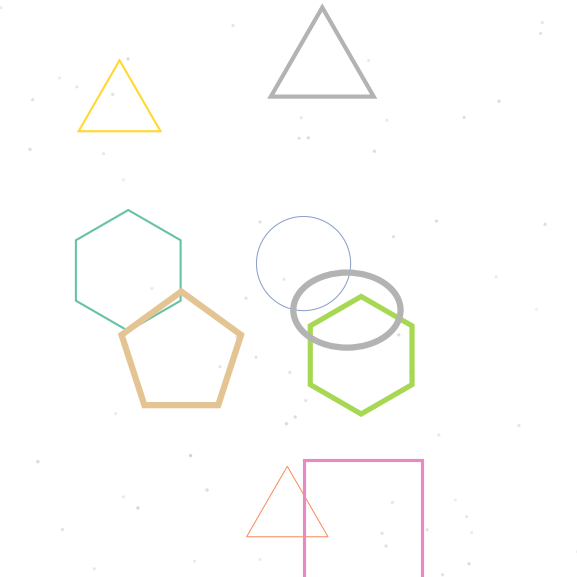[{"shape": "hexagon", "thickness": 1, "radius": 0.52, "center": [0.222, 0.531]}, {"shape": "triangle", "thickness": 0.5, "radius": 0.41, "center": [0.498, 0.11]}, {"shape": "circle", "thickness": 0.5, "radius": 0.41, "center": [0.526, 0.543]}, {"shape": "square", "thickness": 1.5, "radius": 0.51, "center": [0.628, 0.1]}, {"shape": "hexagon", "thickness": 2.5, "radius": 0.51, "center": [0.625, 0.384]}, {"shape": "triangle", "thickness": 1, "radius": 0.41, "center": [0.207, 0.813]}, {"shape": "pentagon", "thickness": 3, "radius": 0.54, "center": [0.314, 0.386]}, {"shape": "triangle", "thickness": 2, "radius": 0.51, "center": [0.558, 0.883]}, {"shape": "oval", "thickness": 3, "radius": 0.46, "center": [0.601, 0.462]}]